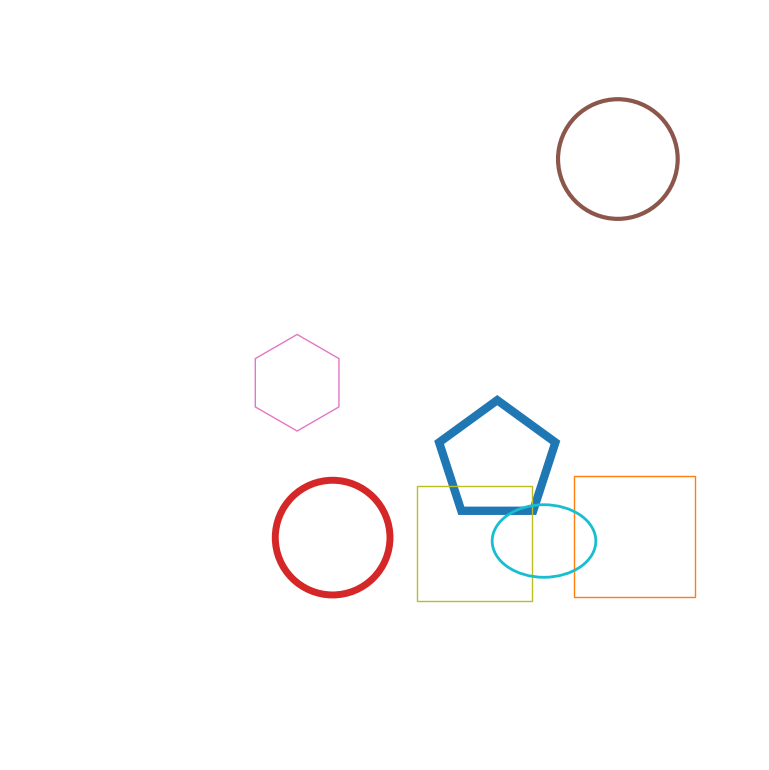[{"shape": "pentagon", "thickness": 3, "radius": 0.4, "center": [0.646, 0.401]}, {"shape": "square", "thickness": 0.5, "radius": 0.39, "center": [0.824, 0.303]}, {"shape": "circle", "thickness": 2.5, "radius": 0.37, "center": [0.432, 0.302]}, {"shape": "circle", "thickness": 1.5, "radius": 0.39, "center": [0.802, 0.793]}, {"shape": "hexagon", "thickness": 0.5, "radius": 0.31, "center": [0.386, 0.503]}, {"shape": "square", "thickness": 0.5, "radius": 0.37, "center": [0.616, 0.294]}, {"shape": "oval", "thickness": 1, "radius": 0.34, "center": [0.706, 0.297]}]